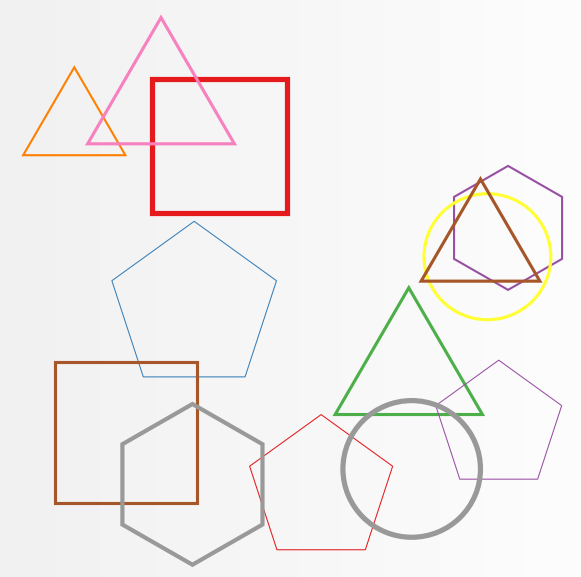[{"shape": "pentagon", "thickness": 0.5, "radius": 0.65, "center": [0.552, 0.152]}, {"shape": "square", "thickness": 2.5, "radius": 0.58, "center": [0.378, 0.747]}, {"shape": "pentagon", "thickness": 0.5, "radius": 0.74, "center": [0.334, 0.467]}, {"shape": "triangle", "thickness": 1.5, "radius": 0.73, "center": [0.703, 0.355]}, {"shape": "hexagon", "thickness": 1, "radius": 0.54, "center": [0.874, 0.605]}, {"shape": "pentagon", "thickness": 0.5, "radius": 0.57, "center": [0.858, 0.262]}, {"shape": "triangle", "thickness": 1, "radius": 0.51, "center": [0.128, 0.781]}, {"shape": "circle", "thickness": 1.5, "radius": 0.55, "center": [0.839, 0.555]}, {"shape": "square", "thickness": 1.5, "radius": 0.61, "center": [0.217, 0.25]}, {"shape": "triangle", "thickness": 1.5, "radius": 0.59, "center": [0.827, 0.571]}, {"shape": "triangle", "thickness": 1.5, "radius": 0.73, "center": [0.277, 0.823]}, {"shape": "circle", "thickness": 2.5, "radius": 0.59, "center": [0.708, 0.187]}, {"shape": "hexagon", "thickness": 2, "radius": 0.7, "center": [0.331, 0.16]}]